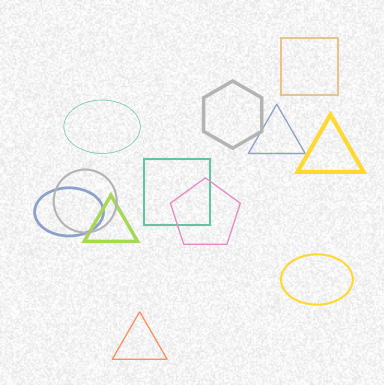[{"shape": "square", "thickness": 1.5, "radius": 0.43, "center": [0.459, 0.501]}, {"shape": "oval", "thickness": 0.5, "radius": 0.5, "center": [0.265, 0.671]}, {"shape": "triangle", "thickness": 1, "radius": 0.41, "center": [0.363, 0.108]}, {"shape": "triangle", "thickness": 1, "radius": 0.43, "center": [0.719, 0.644]}, {"shape": "oval", "thickness": 2, "radius": 0.45, "center": [0.179, 0.45]}, {"shape": "pentagon", "thickness": 1, "radius": 0.48, "center": [0.533, 0.443]}, {"shape": "triangle", "thickness": 2.5, "radius": 0.4, "center": [0.288, 0.413]}, {"shape": "triangle", "thickness": 3, "radius": 0.5, "center": [0.859, 0.603]}, {"shape": "oval", "thickness": 1.5, "radius": 0.47, "center": [0.823, 0.274]}, {"shape": "square", "thickness": 1.5, "radius": 0.37, "center": [0.804, 0.827]}, {"shape": "hexagon", "thickness": 2.5, "radius": 0.44, "center": [0.604, 0.702]}, {"shape": "circle", "thickness": 1.5, "radius": 0.41, "center": [0.221, 0.478]}]